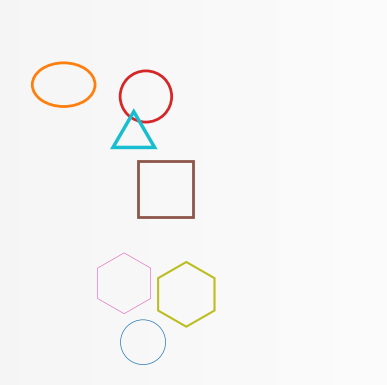[{"shape": "circle", "thickness": 0.5, "radius": 0.29, "center": [0.369, 0.111]}, {"shape": "oval", "thickness": 2, "radius": 0.4, "center": [0.164, 0.78]}, {"shape": "circle", "thickness": 2, "radius": 0.33, "center": [0.376, 0.749]}, {"shape": "square", "thickness": 2, "radius": 0.36, "center": [0.427, 0.509]}, {"shape": "hexagon", "thickness": 0.5, "radius": 0.39, "center": [0.32, 0.264]}, {"shape": "hexagon", "thickness": 1.5, "radius": 0.42, "center": [0.481, 0.235]}, {"shape": "triangle", "thickness": 2.5, "radius": 0.31, "center": [0.345, 0.648]}]